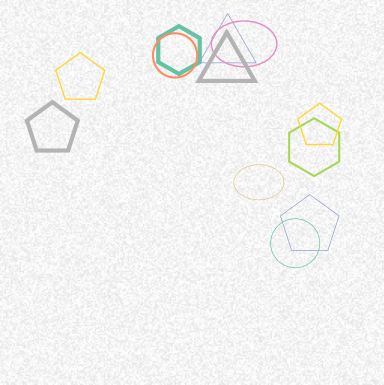[{"shape": "hexagon", "thickness": 3, "radius": 0.31, "center": [0.465, 0.87]}, {"shape": "circle", "thickness": 0.5, "radius": 0.32, "center": [0.767, 0.368]}, {"shape": "circle", "thickness": 1.5, "radius": 0.29, "center": [0.455, 0.856]}, {"shape": "triangle", "thickness": 0.5, "radius": 0.43, "center": [0.591, 0.88]}, {"shape": "pentagon", "thickness": 0.5, "radius": 0.4, "center": [0.804, 0.415]}, {"shape": "oval", "thickness": 1, "radius": 0.43, "center": [0.634, 0.886]}, {"shape": "hexagon", "thickness": 1.5, "radius": 0.38, "center": [0.816, 0.618]}, {"shape": "pentagon", "thickness": 1, "radius": 0.33, "center": [0.209, 0.796]}, {"shape": "pentagon", "thickness": 1, "radius": 0.3, "center": [0.83, 0.673]}, {"shape": "oval", "thickness": 0.5, "radius": 0.33, "center": [0.672, 0.527]}, {"shape": "pentagon", "thickness": 3, "radius": 0.35, "center": [0.136, 0.665]}, {"shape": "triangle", "thickness": 3, "radius": 0.42, "center": [0.589, 0.832]}]